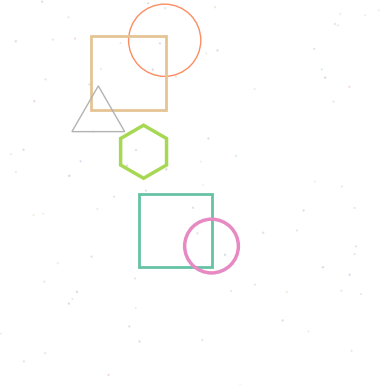[{"shape": "square", "thickness": 2, "radius": 0.47, "center": [0.455, 0.401]}, {"shape": "circle", "thickness": 1, "radius": 0.47, "center": [0.428, 0.895]}, {"shape": "circle", "thickness": 2.5, "radius": 0.35, "center": [0.549, 0.361]}, {"shape": "hexagon", "thickness": 2.5, "radius": 0.34, "center": [0.373, 0.606]}, {"shape": "square", "thickness": 2, "radius": 0.48, "center": [0.334, 0.81]}, {"shape": "triangle", "thickness": 1, "radius": 0.4, "center": [0.255, 0.698]}]